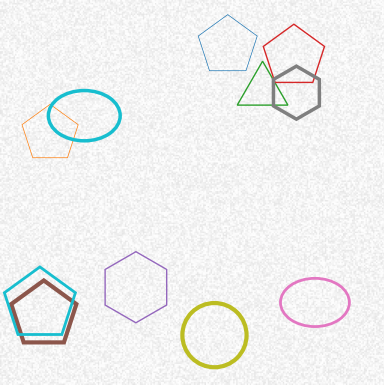[{"shape": "pentagon", "thickness": 0.5, "radius": 0.4, "center": [0.592, 0.881]}, {"shape": "pentagon", "thickness": 0.5, "radius": 0.38, "center": [0.13, 0.652]}, {"shape": "triangle", "thickness": 1, "radius": 0.38, "center": [0.682, 0.765]}, {"shape": "pentagon", "thickness": 1, "radius": 0.42, "center": [0.763, 0.854]}, {"shape": "hexagon", "thickness": 1, "radius": 0.46, "center": [0.353, 0.254]}, {"shape": "pentagon", "thickness": 3, "radius": 0.44, "center": [0.114, 0.183]}, {"shape": "oval", "thickness": 2, "radius": 0.45, "center": [0.818, 0.214]}, {"shape": "hexagon", "thickness": 2.5, "radius": 0.34, "center": [0.77, 0.759]}, {"shape": "circle", "thickness": 3, "radius": 0.42, "center": [0.557, 0.129]}, {"shape": "oval", "thickness": 2.5, "radius": 0.47, "center": [0.219, 0.7]}, {"shape": "pentagon", "thickness": 2, "radius": 0.48, "center": [0.104, 0.21]}]